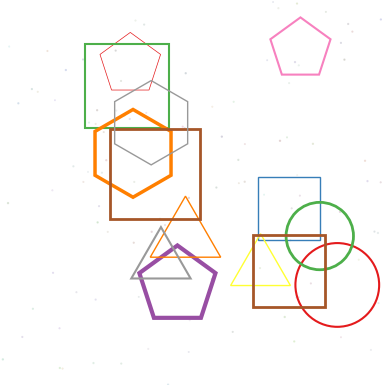[{"shape": "circle", "thickness": 1.5, "radius": 0.54, "center": [0.876, 0.26]}, {"shape": "pentagon", "thickness": 0.5, "radius": 0.41, "center": [0.338, 0.833]}, {"shape": "square", "thickness": 1, "radius": 0.41, "center": [0.75, 0.459]}, {"shape": "square", "thickness": 1.5, "radius": 0.55, "center": [0.329, 0.776]}, {"shape": "circle", "thickness": 2, "radius": 0.44, "center": [0.831, 0.387]}, {"shape": "pentagon", "thickness": 3, "radius": 0.52, "center": [0.461, 0.259]}, {"shape": "hexagon", "thickness": 2.5, "radius": 0.57, "center": [0.346, 0.602]}, {"shape": "triangle", "thickness": 1, "radius": 0.53, "center": [0.482, 0.385]}, {"shape": "triangle", "thickness": 1, "radius": 0.45, "center": [0.677, 0.303]}, {"shape": "square", "thickness": 2, "radius": 0.58, "center": [0.402, 0.547]}, {"shape": "square", "thickness": 2, "radius": 0.47, "center": [0.751, 0.297]}, {"shape": "pentagon", "thickness": 1.5, "radius": 0.41, "center": [0.78, 0.873]}, {"shape": "hexagon", "thickness": 1, "radius": 0.55, "center": [0.393, 0.681]}, {"shape": "triangle", "thickness": 1.5, "radius": 0.44, "center": [0.418, 0.321]}]